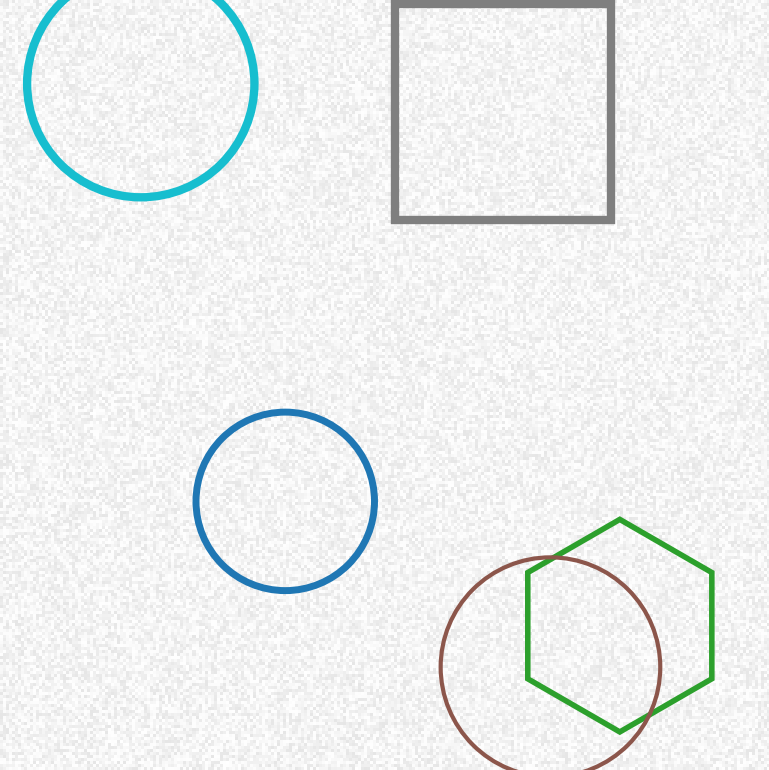[{"shape": "circle", "thickness": 2.5, "radius": 0.58, "center": [0.37, 0.349]}, {"shape": "hexagon", "thickness": 2, "radius": 0.69, "center": [0.805, 0.187]}, {"shape": "circle", "thickness": 1.5, "radius": 0.71, "center": [0.715, 0.134]}, {"shape": "square", "thickness": 3, "radius": 0.7, "center": [0.653, 0.854]}, {"shape": "circle", "thickness": 3, "radius": 0.74, "center": [0.183, 0.891]}]